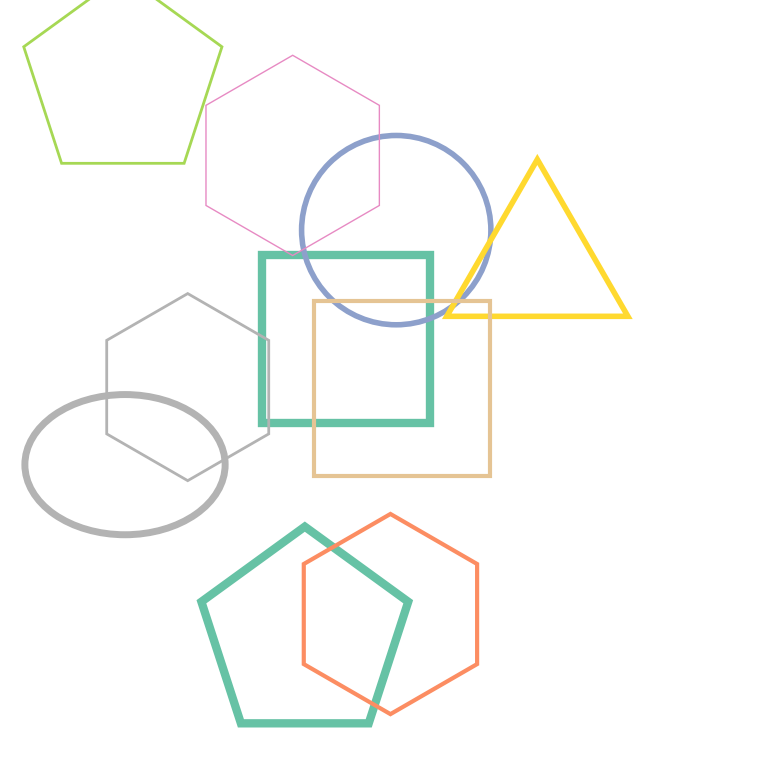[{"shape": "pentagon", "thickness": 3, "radius": 0.71, "center": [0.396, 0.175]}, {"shape": "square", "thickness": 3, "radius": 0.55, "center": [0.449, 0.559]}, {"shape": "hexagon", "thickness": 1.5, "radius": 0.65, "center": [0.507, 0.203]}, {"shape": "circle", "thickness": 2, "radius": 0.61, "center": [0.515, 0.701]}, {"shape": "hexagon", "thickness": 0.5, "radius": 0.65, "center": [0.38, 0.798]}, {"shape": "pentagon", "thickness": 1, "radius": 0.68, "center": [0.16, 0.897]}, {"shape": "triangle", "thickness": 2, "radius": 0.68, "center": [0.698, 0.657]}, {"shape": "square", "thickness": 1.5, "radius": 0.57, "center": [0.522, 0.495]}, {"shape": "oval", "thickness": 2.5, "radius": 0.65, "center": [0.162, 0.397]}, {"shape": "hexagon", "thickness": 1, "radius": 0.61, "center": [0.244, 0.497]}]